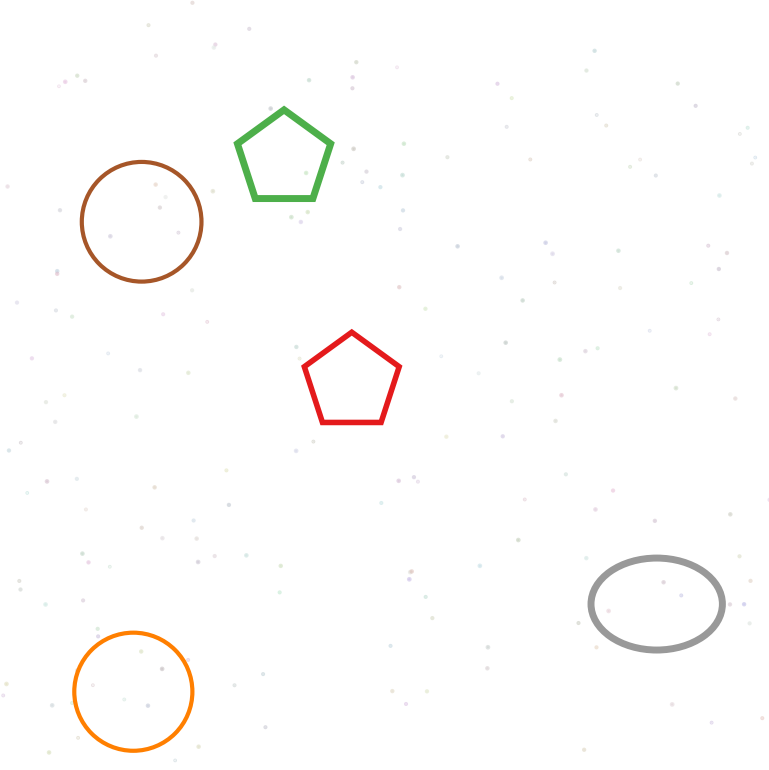[{"shape": "pentagon", "thickness": 2, "radius": 0.32, "center": [0.457, 0.504]}, {"shape": "pentagon", "thickness": 2.5, "radius": 0.32, "center": [0.369, 0.794]}, {"shape": "circle", "thickness": 1.5, "radius": 0.38, "center": [0.173, 0.102]}, {"shape": "circle", "thickness": 1.5, "radius": 0.39, "center": [0.184, 0.712]}, {"shape": "oval", "thickness": 2.5, "radius": 0.43, "center": [0.853, 0.216]}]